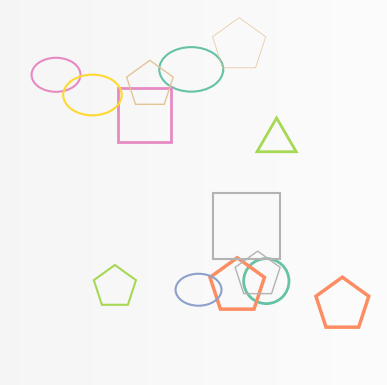[{"shape": "circle", "thickness": 2, "radius": 0.29, "center": [0.687, 0.27]}, {"shape": "oval", "thickness": 1.5, "radius": 0.41, "center": [0.494, 0.82]}, {"shape": "pentagon", "thickness": 2.5, "radius": 0.37, "center": [0.612, 0.257]}, {"shape": "pentagon", "thickness": 2.5, "radius": 0.36, "center": [0.883, 0.208]}, {"shape": "oval", "thickness": 1.5, "radius": 0.3, "center": [0.512, 0.247]}, {"shape": "square", "thickness": 2, "radius": 0.35, "center": [0.373, 0.702]}, {"shape": "oval", "thickness": 1.5, "radius": 0.32, "center": [0.145, 0.806]}, {"shape": "triangle", "thickness": 2, "radius": 0.29, "center": [0.714, 0.635]}, {"shape": "pentagon", "thickness": 1.5, "radius": 0.29, "center": [0.297, 0.255]}, {"shape": "oval", "thickness": 1.5, "radius": 0.38, "center": [0.239, 0.753]}, {"shape": "pentagon", "thickness": 1, "radius": 0.32, "center": [0.387, 0.78]}, {"shape": "pentagon", "thickness": 0.5, "radius": 0.36, "center": [0.617, 0.882]}, {"shape": "pentagon", "thickness": 1, "radius": 0.31, "center": [0.665, 0.287]}, {"shape": "square", "thickness": 1.5, "radius": 0.43, "center": [0.636, 0.412]}]